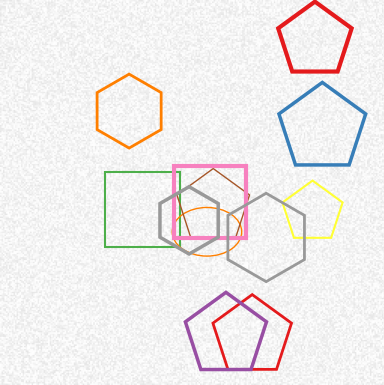[{"shape": "pentagon", "thickness": 2, "radius": 0.54, "center": [0.655, 0.127]}, {"shape": "pentagon", "thickness": 3, "radius": 0.5, "center": [0.818, 0.895]}, {"shape": "pentagon", "thickness": 2.5, "radius": 0.59, "center": [0.837, 0.667]}, {"shape": "square", "thickness": 1.5, "radius": 0.49, "center": [0.371, 0.456]}, {"shape": "pentagon", "thickness": 2.5, "radius": 0.55, "center": [0.587, 0.13]}, {"shape": "oval", "thickness": 1, "radius": 0.45, "center": [0.538, 0.398]}, {"shape": "hexagon", "thickness": 2, "radius": 0.48, "center": [0.335, 0.711]}, {"shape": "pentagon", "thickness": 1.5, "radius": 0.41, "center": [0.812, 0.449]}, {"shape": "pentagon", "thickness": 1, "radius": 0.5, "center": [0.554, 0.463]}, {"shape": "square", "thickness": 3, "radius": 0.47, "center": [0.546, 0.475]}, {"shape": "hexagon", "thickness": 2, "radius": 0.57, "center": [0.691, 0.383]}, {"shape": "hexagon", "thickness": 2.5, "radius": 0.44, "center": [0.491, 0.428]}]